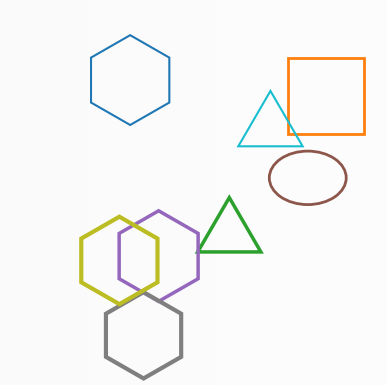[{"shape": "hexagon", "thickness": 1.5, "radius": 0.58, "center": [0.336, 0.792]}, {"shape": "square", "thickness": 2, "radius": 0.49, "center": [0.841, 0.752]}, {"shape": "triangle", "thickness": 2.5, "radius": 0.47, "center": [0.592, 0.393]}, {"shape": "hexagon", "thickness": 2.5, "radius": 0.59, "center": [0.409, 0.335]}, {"shape": "oval", "thickness": 2, "radius": 0.5, "center": [0.794, 0.538]}, {"shape": "hexagon", "thickness": 3, "radius": 0.56, "center": [0.37, 0.129]}, {"shape": "hexagon", "thickness": 3, "radius": 0.57, "center": [0.308, 0.324]}, {"shape": "triangle", "thickness": 1.5, "radius": 0.48, "center": [0.698, 0.668]}]